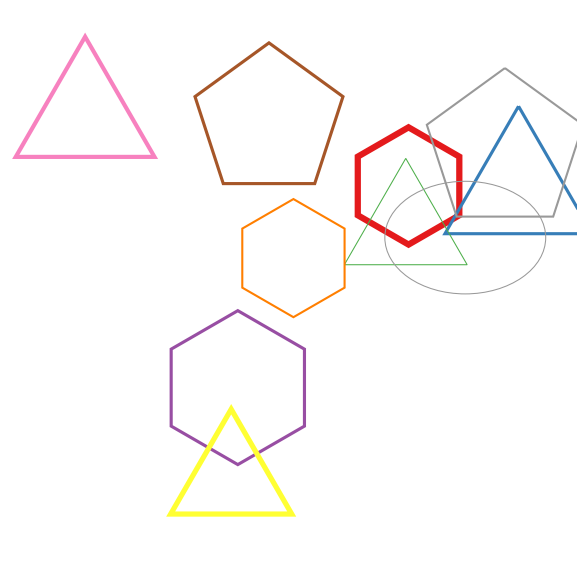[{"shape": "hexagon", "thickness": 3, "radius": 0.51, "center": [0.707, 0.677]}, {"shape": "triangle", "thickness": 1.5, "radius": 0.74, "center": [0.898, 0.668]}, {"shape": "triangle", "thickness": 0.5, "radius": 0.61, "center": [0.703, 0.602]}, {"shape": "hexagon", "thickness": 1.5, "radius": 0.67, "center": [0.412, 0.328]}, {"shape": "hexagon", "thickness": 1, "radius": 0.51, "center": [0.508, 0.552]}, {"shape": "triangle", "thickness": 2.5, "radius": 0.61, "center": [0.4, 0.17]}, {"shape": "pentagon", "thickness": 1.5, "radius": 0.67, "center": [0.466, 0.79]}, {"shape": "triangle", "thickness": 2, "radius": 0.69, "center": [0.147, 0.797]}, {"shape": "pentagon", "thickness": 1, "radius": 0.71, "center": [0.874, 0.739]}, {"shape": "oval", "thickness": 0.5, "radius": 0.7, "center": [0.806, 0.588]}]